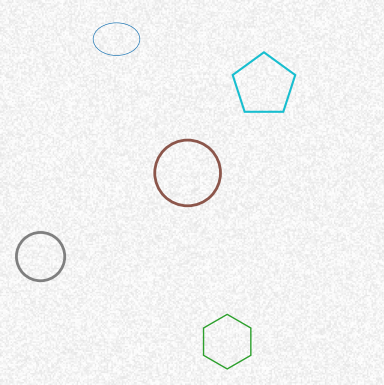[{"shape": "oval", "thickness": 0.5, "radius": 0.3, "center": [0.303, 0.898]}, {"shape": "hexagon", "thickness": 1, "radius": 0.35, "center": [0.59, 0.113]}, {"shape": "circle", "thickness": 2, "radius": 0.43, "center": [0.487, 0.551]}, {"shape": "circle", "thickness": 2, "radius": 0.31, "center": [0.105, 0.333]}, {"shape": "pentagon", "thickness": 1.5, "radius": 0.43, "center": [0.686, 0.779]}]